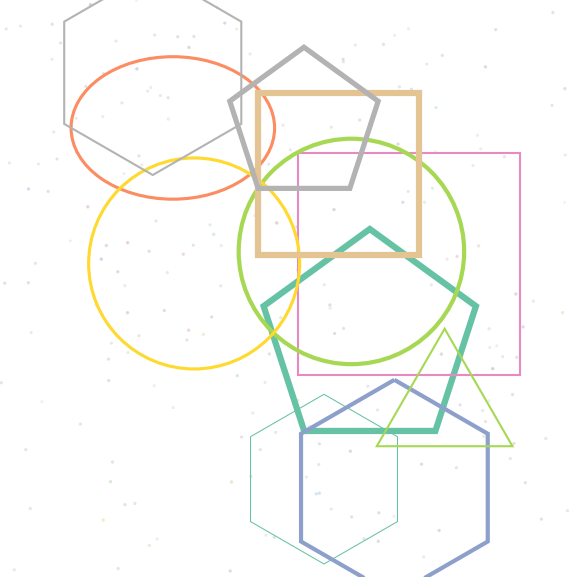[{"shape": "pentagon", "thickness": 3, "radius": 0.97, "center": [0.64, 0.409]}, {"shape": "hexagon", "thickness": 0.5, "radius": 0.73, "center": [0.561, 0.169]}, {"shape": "oval", "thickness": 1.5, "radius": 0.88, "center": [0.299, 0.778]}, {"shape": "hexagon", "thickness": 2, "radius": 0.93, "center": [0.683, 0.155]}, {"shape": "square", "thickness": 1, "radius": 0.96, "center": [0.708, 0.542]}, {"shape": "triangle", "thickness": 1, "radius": 0.68, "center": [0.77, 0.294]}, {"shape": "circle", "thickness": 2, "radius": 0.98, "center": [0.609, 0.564]}, {"shape": "circle", "thickness": 1.5, "radius": 0.91, "center": [0.336, 0.543]}, {"shape": "square", "thickness": 3, "radius": 0.7, "center": [0.586, 0.698]}, {"shape": "pentagon", "thickness": 2.5, "radius": 0.68, "center": [0.526, 0.782]}, {"shape": "hexagon", "thickness": 1, "radius": 0.89, "center": [0.265, 0.873]}]